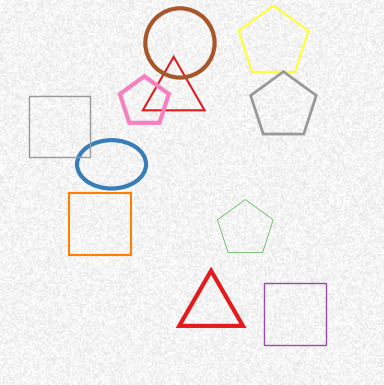[{"shape": "triangle", "thickness": 1.5, "radius": 0.46, "center": [0.451, 0.76]}, {"shape": "triangle", "thickness": 3, "radius": 0.48, "center": [0.548, 0.201]}, {"shape": "oval", "thickness": 3, "radius": 0.45, "center": [0.29, 0.573]}, {"shape": "pentagon", "thickness": 0.5, "radius": 0.38, "center": [0.637, 0.406]}, {"shape": "square", "thickness": 1, "radius": 0.41, "center": [0.766, 0.184]}, {"shape": "square", "thickness": 1.5, "radius": 0.4, "center": [0.259, 0.417]}, {"shape": "pentagon", "thickness": 1.5, "radius": 0.48, "center": [0.711, 0.89]}, {"shape": "circle", "thickness": 3, "radius": 0.45, "center": [0.467, 0.888]}, {"shape": "pentagon", "thickness": 3, "radius": 0.33, "center": [0.375, 0.735]}, {"shape": "pentagon", "thickness": 2, "radius": 0.45, "center": [0.736, 0.724]}, {"shape": "square", "thickness": 1, "radius": 0.39, "center": [0.154, 0.671]}]